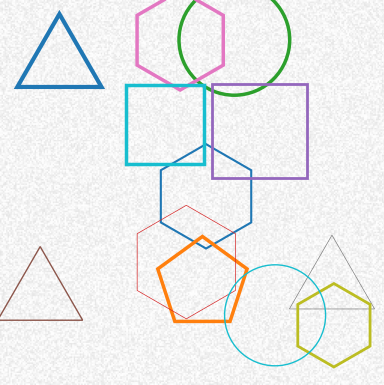[{"shape": "triangle", "thickness": 3, "radius": 0.63, "center": [0.154, 0.837]}, {"shape": "hexagon", "thickness": 1.5, "radius": 0.68, "center": [0.535, 0.49]}, {"shape": "pentagon", "thickness": 2.5, "radius": 0.61, "center": [0.526, 0.264]}, {"shape": "circle", "thickness": 2.5, "radius": 0.72, "center": [0.609, 0.896]}, {"shape": "hexagon", "thickness": 0.5, "radius": 0.74, "center": [0.484, 0.319]}, {"shape": "square", "thickness": 2, "radius": 0.61, "center": [0.674, 0.659]}, {"shape": "triangle", "thickness": 1, "radius": 0.64, "center": [0.104, 0.232]}, {"shape": "hexagon", "thickness": 2.5, "radius": 0.65, "center": [0.468, 0.895]}, {"shape": "triangle", "thickness": 0.5, "radius": 0.64, "center": [0.862, 0.261]}, {"shape": "hexagon", "thickness": 2, "radius": 0.54, "center": [0.867, 0.155]}, {"shape": "circle", "thickness": 1, "radius": 0.66, "center": [0.715, 0.181]}, {"shape": "square", "thickness": 2.5, "radius": 0.51, "center": [0.429, 0.677]}]